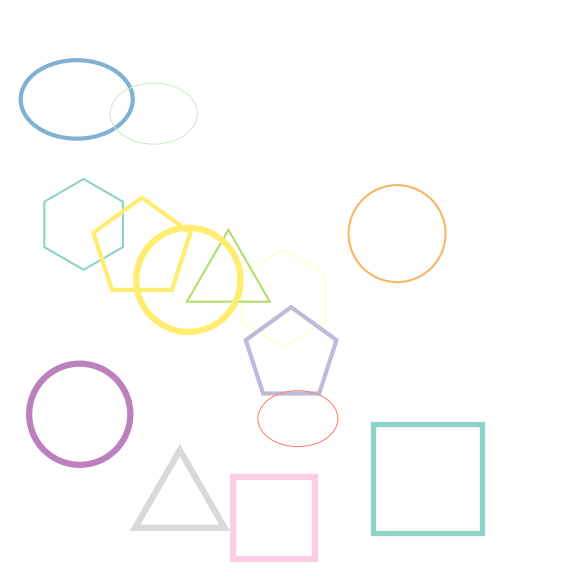[{"shape": "square", "thickness": 2.5, "radius": 0.47, "center": [0.741, 0.17]}, {"shape": "hexagon", "thickness": 1, "radius": 0.39, "center": [0.145, 0.611]}, {"shape": "hexagon", "thickness": 0.5, "radius": 0.42, "center": [0.491, 0.483]}, {"shape": "pentagon", "thickness": 2, "radius": 0.41, "center": [0.504, 0.385]}, {"shape": "oval", "thickness": 0.5, "radius": 0.35, "center": [0.516, 0.274]}, {"shape": "oval", "thickness": 2, "radius": 0.49, "center": [0.133, 0.827]}, {"shape": "circle", "thickness": 1, "radius": 0.42, "center": [0.688, 0.595]}, {"shape": "triangle", "thickness": 1, "radius": 0.41, "center": [0.395, 0.518]}, {"shape": "square", "thickness": 3, "radius": 0.35, "center": [0.474, 0.103]}, {"shape": "triangle", "thickness": 3, "radius": 0.45, "center": [0.311, 0.13]}, {"shape": "circle", "thickness": 3, "radius": 0.44, "center": [0.138, 0.282]}, {"shape": "oval", "thickness": 0.5, "radius": 0.38, "center": [0.266, 0.802]}, {"shape": "circle", "thickness": 3, "radius": 0.45, "center": [0.326, 0.515]}, {"shape": "pentagon", "thickness": 2, "radius": 0.44, "center": [0.246, 0.569]}]